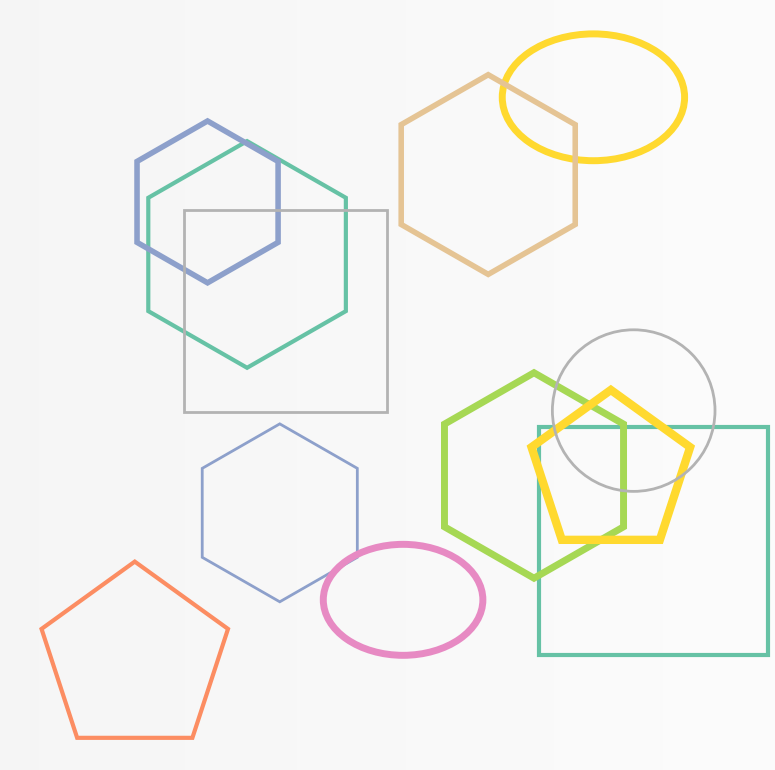[{"shape": "hexagon", "thickness": 1.5, "radius": 0.74, "center": [0.319, 0.67]}, {"shape": "square", "thickness": 1.5, "radius": 0.74, "center": [0.843, 0.297]}, {"shape": "pentagon", "thickness": 1.5, "radius": 0.63, "center": [0.174, 0.144]}, {"shape": "hexagon", "thickness": 2, "radius": 0.53, "center": [0.268, 0.738]}, {"shape": "hexagon", "thickness": 1, "radius": 0.58, "center": [0.361, 0.334]}, {"shape": "oval", "thickness": 2.5, "radius": 0.51, "center": [0.52, 0.221]}, {"shape": "hexagon", "thickness": 2.5, "radius": 0.67, "center": [0.689, 0.383]}, {"shape": "pentagon", "thickness": 3, "radius": 0.54, "center": [0.788, 0.386]}, {"shape": "oval", "thickness": 2.5, "radius": 0.59, "center": [0.766, 0.874]}, {"shape": "hexagon", "thickness": 2, "radius": 0.65, "center": [0.63, 0.773]}, {"shape": "circle", "thickness": 1, "radius": 0.52, "center": [0.818, 0.467]}, {"shape": "square", "thickness": 1, "radius": 0.66, "center": [0.368, 0.596]}]